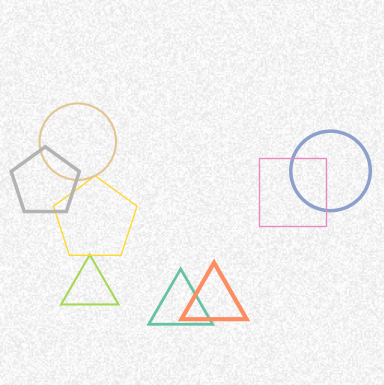[{"shape": "triangle", "thickness": 2, "radius": 0.48, "center": [0.469, 0.206]}, {"shape": "triangle", "thickness": 3, "radius": 0.49, "center": [0.556, 0.22]}, {"shape": "circle", "thickness": 2.5, "radius": 0.52, "center": [0.859, 0.556]}, {"shape": "square", "thickness": 1, "radius": 0.44, "center": [0.76, 0.501]}, {"shape": "triangle", "thickness": 1.5, "radius": 0.43, "center": [0.233, 0.252]}, {"shape": "pentagon", "thickness": 1, "radius": 0.57, "center": [0.247, 0.429]}, {"shape": "circle", "thickness": 1.5, "radius": 0.5, "center": [0.202, 0.632]}, {"shape": "pentagon", "thickness": 2.5, "radius": 0.47, "center": [0.118, 0.526]}]